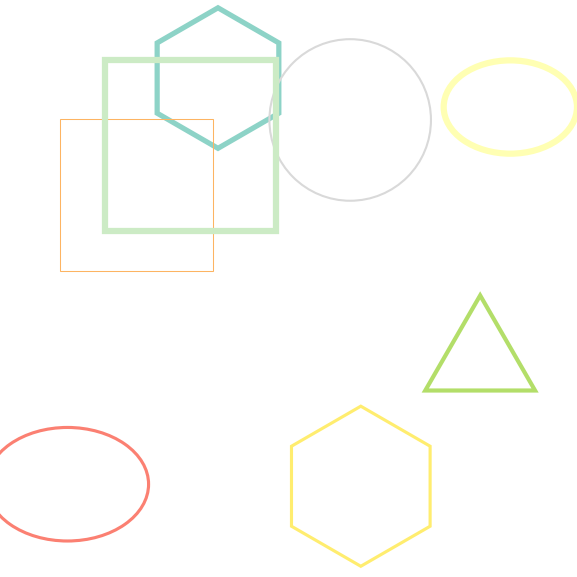[{"shape": "hexagon", "thickness": 2.5, "radius": 0.61, "center": [0.377, 0.864]}, {"shape": "oval", "thickness": 3, "radius": 0.58, "center": [0.884, 0.814]}, {"shape": "oval", "thickness": 1.5, "radius": 0.7, "center": [0.117, 0.161]}, {"shape": "square", "thickness": 0.5, "radius": 0.66, "center": [0.237, 0.661]}, {"shape": "triangle", "thickness": 2, "radius": 0.55, "center": [0.831, 0.378]}, {"shape": "circle", "thickness": 1, "radius": 0.7, "center": [0.606, 0.791]}, {"shape": "square", "thickness": 3, "radius": 0.74, "center": [0.33, 0.748]}, {"shape": "hexagon", "thickness": 1.5, "radius": 0.69, "center": [0.625, 0.157]}]